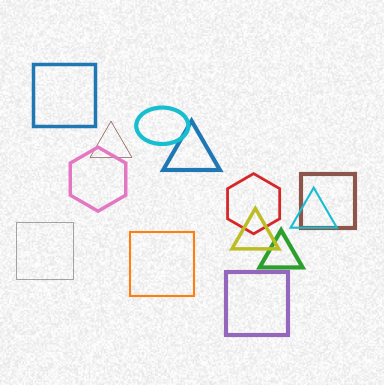[{"shape": "triangle", "thickness": 3, "radius": 0.43, "center": [0.498, 0.601]}, {"shape": "square", "thickness": 2.5, "radius": 0.4, "center": [0.166, 0.753]}, {"shape": "square", "thickness": 1.5, "radius": 0.42, "center": [0.422, 0.314]}, {"shape": "triangle", "thickness": 3, "radius": 0.32, "center": [0.73, 0.338]}, {"shape": "hexagon", "thickness": 2, "radius": 0.39, "center": [0.659, 0.471]}, {"shape": "square", "thickness": 3, "radius": 0.4, "center": [0.668, 0.212]}, {"shape": "triangle", "thickness": 0.5, "radius": 0.31, "center": [0.288, 0.622]}, {"shape": "square", "thickness": 3, "radius": 0.35, "center": [0.852, 0.478]}, {"shape": "hexagon", "thickness": 2.5, "radius": 0.42, "center": [0.255, 0.535]}, {"shape": "square", "thickness": 0.5, "radius": 0.37, "center": [0.115, 0.35]}, {"shape": "triangle", "thickness": 2.5, "radius": 0.35, "center": [0.663, 0.389]}, {"shape": "oval", "thickness": 3, "radius": 0.34, "center": [0.422, 0.673]}, {"shape": "triangle", "thickness": 1.5, "radius": 0.35, "center": [0.815, 0.443]}]